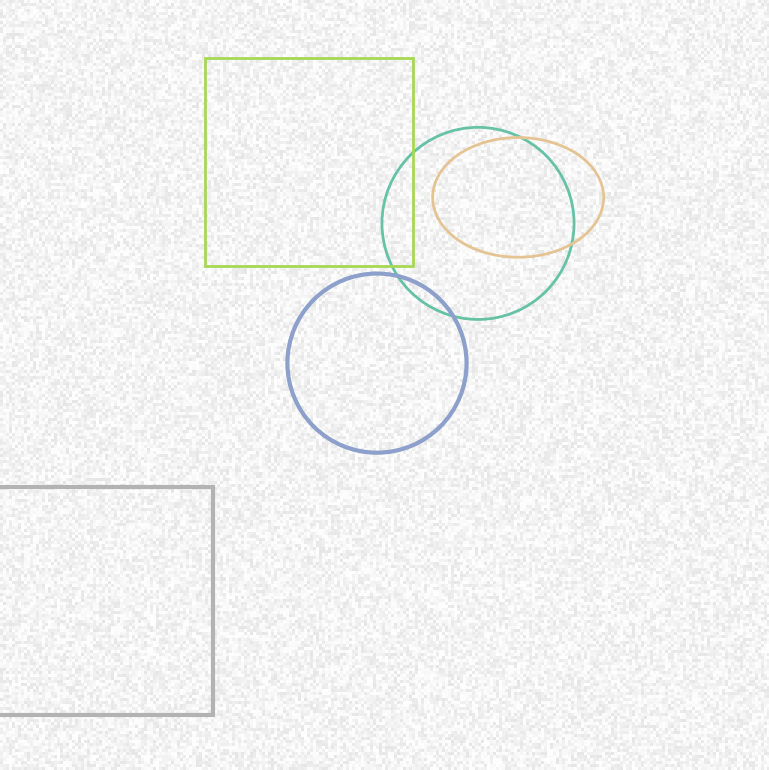[{"shape": "circle", "thickness": 1, "radius": 0.62, "center": [0.621, 0.71]}, {"shape": "circle", "thickness": 1.5, "radius": 0.58, "center": [0.49, 0.528]}, {"shape": "square", "thickness": 1, "radius": 0.68, "center": [0.401, 0.789]}, {"shape": "oval", "thickness": 1, "radius": 0.56, "center": [0.673, 0.744]}, {"shape": "square", "thickness": 1.5, "radius": 0.74, "center": [0.129, 0.22]}]